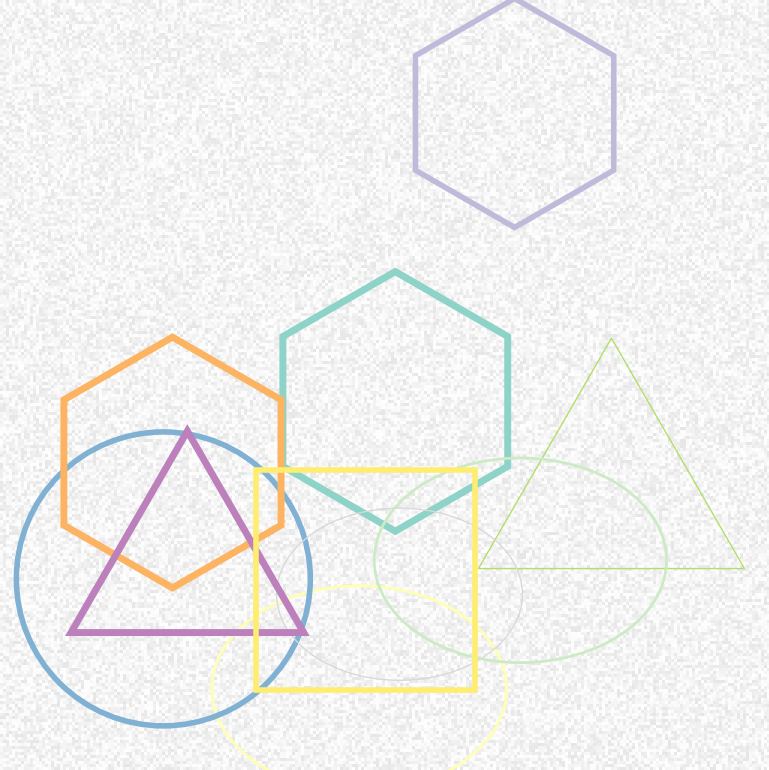[{"shape": "hexagon", "thickness": 2.5, "radius": 0.84, "center": [0.513, 0.479]}, {"shape": "oval", "thickness": 1, "radius": 0.96, "center": [0.466, 0.105]}, {"shape": "hexagon", "thickness": 2, "radius": 0.74, "center": [0.668, 0.853]}, {"shape": "circle", "thickness": 2, "radius": 0.95, "center": [0.212, 0.248]}, {"shape": "hexagon", "thickness": 2.5, "radius": 0.81, "center": [0.224, 0.399]}, {"shape": "triangle", "thickness": 0.5, "radius": 1.0, "center": [0.794, 0.361]}, {"shape": "oval", "thickness": 0.5, "radius": 0.8, "center": [0.519, 0.228]}, {"shape": "triangle", "thickness": 2.5, "radius": 0.87, "center": [0.243, 0.266]}, {"shape": "oval", "thickness": 1, "radius": 0.95, "center": [0.676, 0.272]}, {"shape": "square", "thickness": 2, "radius": 0.71, "center": [0.475, 0.247]}]